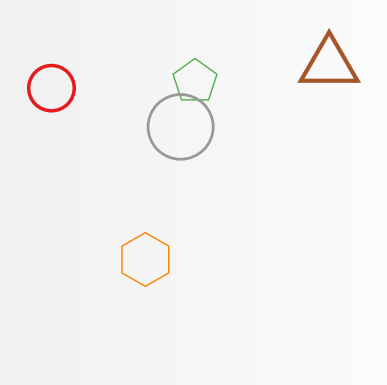[{"shape": "circle", "thickness": 2.5, "radius": 0.29, "center": [0.133, 0.771]}, {"shape": "pentagon", "thickness": 1, "radius": 0.3, "center": [0.503, 0.789]}, {"shape": "hexagon", "thickness": 1, "radius": 0.35, "center": [0.375, 0.326]}, {"shape": "triangle", "thickness": 3, "radius": 0.42, "center": [0.849, 0.832]}, {"shape": "circle", "thickness": 2, "radius": 0.42, "center": [0.466, 0.67]}]